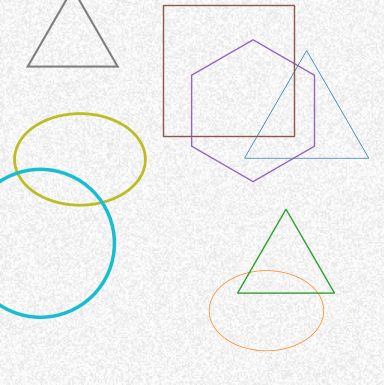[{"shape": "triangle", "thickness": 0.5, "radius": 0.93, "center": [0.796, 0.682]}, {"shape": "oval", "thickness": 0.5, "radius": 0.74, "center": [0.692, 0.193]}, {"shape": "triangle", "thickness": 1, "radius": 0.73, "center": [0.743, 0.311]}, {"shape": "hexagon", "thickness": 1, "radius": 0.92, "center": [0.657, 0.712]}, {"shape": "square", "thickness": 1, "radius": 0.85, "center": [0.593, 0.817]}, {"shape": "triangle", "thickness": 1.5, "radius": 0.67, "center": [0.189, 0.895]}, {"shape": "oval", "thickness": 2, "radius": 0.85, "center": [0.208, 0.586]}, {"shape": "circle", "thickness": 2.5, "radius": 0.96, "center": [0.105, 0.368]}]